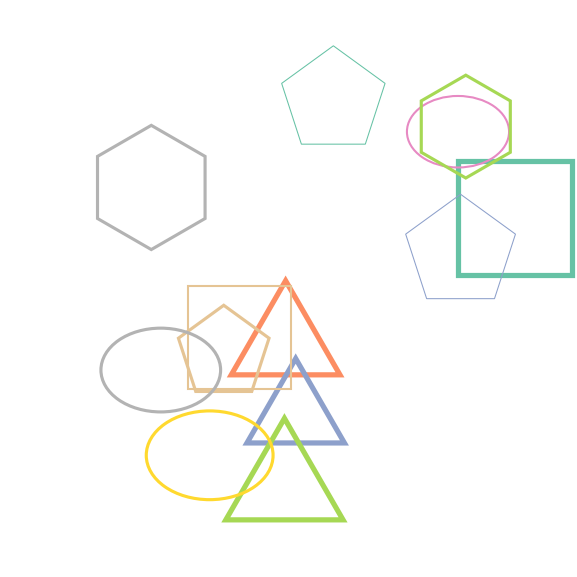[{"shape": "square", "thickness": 2.5, "radius": 0.49, "center": [0.892, 0.621]}, {"shape": "pentagon", "thickness": 0.5, "radius": 0.47, "center": [0.577, 0.826]}, {"shape": "triangle", "thickness": 2.5, "radius": 0.54, "center": [0.495, 0.404]}, {"shape": "pentagon", "thickness": 0.5, "radius": 0.5, "center": [0.798, 0.563]}, {"shape": "triangle", "thickness": 2.5, "radius": 0.49, "center": [0.512, 0.281]}, {"shape": "oval", "thickness": 1, "radius": 0.44, "center": [0.793, 0.771]}, {"shape": "hexagon", "thickness": 1.5, "radius": 0.45, "center": [0.807, 0.78]}, {"shape": "triangle", "thickness": 2.5, "radius": 0.59, "center": [0.493, 0.158]}, {"shape": "oval", "thickness": 1.5, "radius": 0.55, "center": [0.363, 0.211]}, {"shape": "square", "thickness": 1, "radius": 0.44, "center": [0.414, 0.415]}, {"shape": "pentagon", "thickness": 1.5, "radius": 0.41, "center": [0.387, 0.388]}, {"shape": "hexagon", "thickness": 1.5, "radius": 0.54, "center": [0.262, 0.675]}, {"shape": "oval", "thickness": 1.5, "radius": 0.52, "center": [0.278, 0.358]}]